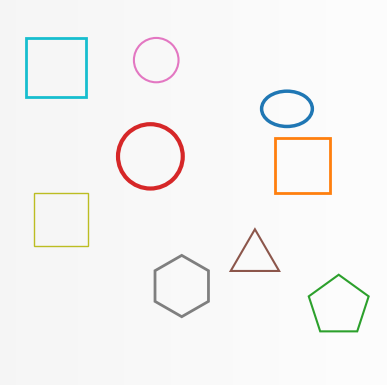[{"shape": "oval", "thickness": 2.5, "radius": 0.33, "center": [0.741, 0.717]}, {"shape": "square", "thickness": 2, "radius": 0.36, "center": [0.78, 0.569]}, {"shape": "pentagon", "thickness": 1.5, "radius": 0.41, "center": [0.874, 0.205]}, {"shape": "circle", "thickness": 3, "radius": 0.42, "center": [0.388, 0.594]}, {"shape": "triangle", "thickness": 1.5, "radius": 0.36, "center": [0.658, 0.332]}, {"shape": "circle", "thickness": 1.5, "radius": 0.29, "center": [0.403, 0.844]}, {"shape": "hexagon", "thickness": 2, "radius": 0.4, "center": [0.469, 0.257]}, {"shape": "square", "thickness": 1, "radius": 0.35, "center": [0.157, 0.43]}, {"shape": "square", "thickness": 2, "radius": 0.38, "center": [0.144, 0.824]}]